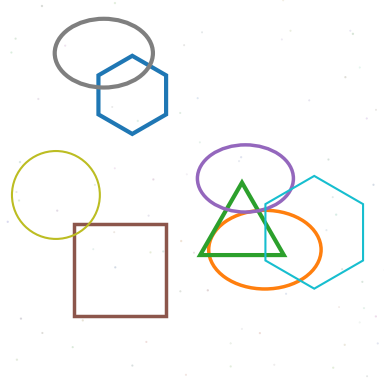[{"shape": "hexagon", "thickness": 3, "radius": 0.51, "center": [0.344, 0.754]}, {"shape": "oval", "thickness": 2.5, "radius": 0.73, "center": [0.688, 0.352]}, {"shape": "triangle", "thickness": 3, "radius": 0.63, "center": [0.629, 0.4]}, {"shape": "oval", "thickness": 2.5, "radius": 0.62, "center": [0.637, 0.536]}, {"shape": "square", "thickness": 2.5, "radius": 0.6, "center": [0.311, 0.299]}, {"shape": "oval", "thickness": 3, "radius": 0.64, "center": [0.27, 0.862]}, {"shape": "circle", "thickness": 1.5, "radius": 0.57, "center": [0.145, 0.494]}, {"shape": "hexagon", "thickness": 1.5, "radius": 0.73, "center": [0.816, 0.397]}]